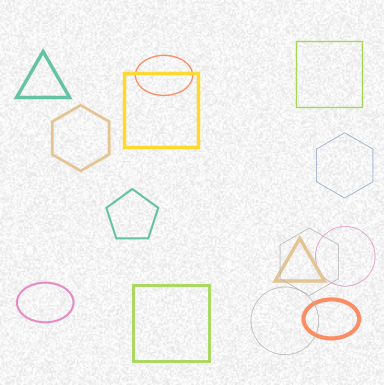[{"shape": "triangle", "thickness": 2.5, "radius": 0.4, "center": [0.112, 0.787]}, {"shape": "pentagon", "thickness": 1.5, "radius": 0.35, "center": [0.344, 0.438]}, {"shape": "oval", "thickness": 3, "radius": 0.36, "center": [0.861, 0.172]}, {"shape": "oval", "thickness": 1, "radius": 0.37, "center": [0.426, 0.804]}, {"shape": "hexagon", "thickness": 0.5, "radius": 0.42, "center": [0.895, 0.57]}, {"shape": "circle", "thickness": 0.5, "radius": 0.39, "center": [0.897, 0.334]}, {"shape": "oval", "thickness": 1.5, "radius": 0.37, "center": [0.117, 0.214]}, {"shape": "square", "thickness": 2, "radius": 0.49, "center": [0.443, 0.162]}, {"shape": "square", "thickness": 1, "radius": 0.43, "center": [0.856, 0.809]}, {"shape": "square", "thickness": 2.5, "radius": 0.48, "center": [0.418, 0.714]}, {"shape": "triangle", "thickness": 2.5, "radius": 0.37, "center": [0.779, 0.307]}, {"shape": "hexagon", "thickness": 2, "radius": 0.43, "center": [0.21, 0.642]}, {"shape": "circle", "thickness": 0.5, "radius": 0.44, "center": [0.74, 0.167]}, {"shape": "hexagon", "thickness": 0.5, "radius": 0.44, "center": [0.803, 0.32]}]